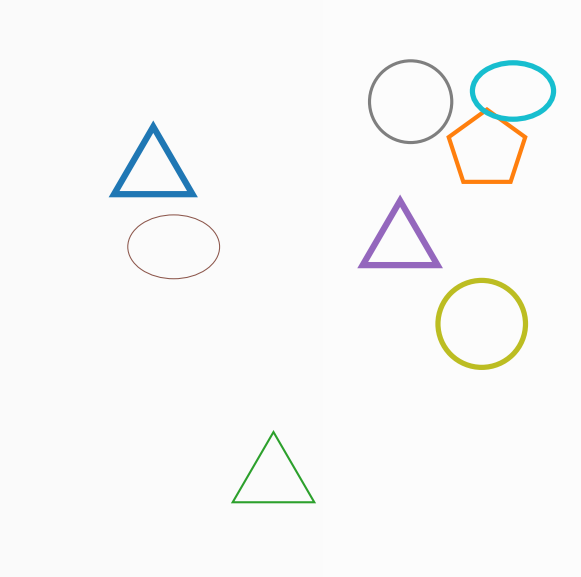[{"shape": "triangle", "thickness": 3, "radius": 0.39, "center": [0.264, 0.702]}, {"shape": "pentagon", "thickness": 2, "radius": 0.35, "center": [0.838, 0.74]}, {"shape": "triangle", "thickness": 1, "radius": 0.41, "center": [0.471, 0.17]}, {"shape": "triangle", "thickness": 3, "radius": 0.37, "center": [0.688, 0.577]}, {"shape": "oval", "thickness": 0.5, "radius": 0.39, "center": [0.299, 0.572]}, {"shape": "circle", "thickness": 1.5, "radius": 0.35, "center": [0.706, 0.823]}, {"shape": "circle", "thickness": 2.5, "radius": 0.38, "center": [0.829, 0.438]}, {"shape": "oval", "thickness": 2.5, "radius": 0.35, "center": [0.883, 0.842]}]